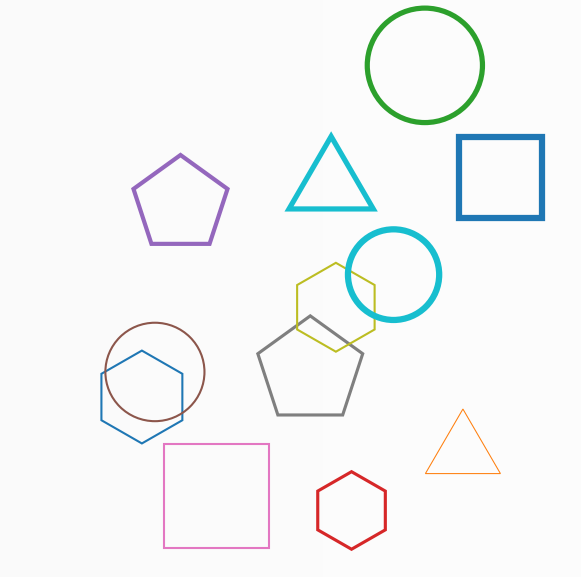[{"shape": "hexagon", "thickness": 1, "radius": 0.4, "center": [0.244, 0.312]}, {"shape": "square", "thickness": 3, "radius": 0.35, "center": [0.861, 0.692]}, {"shape": "triangle", "thickness": 0.5, "radius": 0.37, "center": [0.796, 0.216]}, {"shape": "circle", "thickness": 2.5, "radius": 0.5, "center": [0.731, 0.886]}, {"shape": "hexagon", "thickness": 1.5, "radius": 0.34, "center": [0.605, 0.115]}, {"shape": "pentagon", "thickness": 2, "radius": 0.43, "center": [0.311, 0.646]}, {"shape": "circle", "thickness": 1, "radius": 0.43, "center": [0.267, 0.355]}, {"shape": "square", "thickness": 1, "radius": 0.45, "center": [0.373, 0.14]}, {"shape": "pentagon", "thickness": 1.5, "radius": 0.47, "center": [0.534, 0.357]}, {"shape": "hexagon", "thickness": 1, "radius": 0.38, "center": [0.578, 0.467]}, {"shape": "circle", "thickness": 3, "radius": 0.39, "center": [0.677, 0.524]}, {"shape": "triangle", "thickness": 2.5, "radius": 0.42, "center": [0.57, 0.679]}]